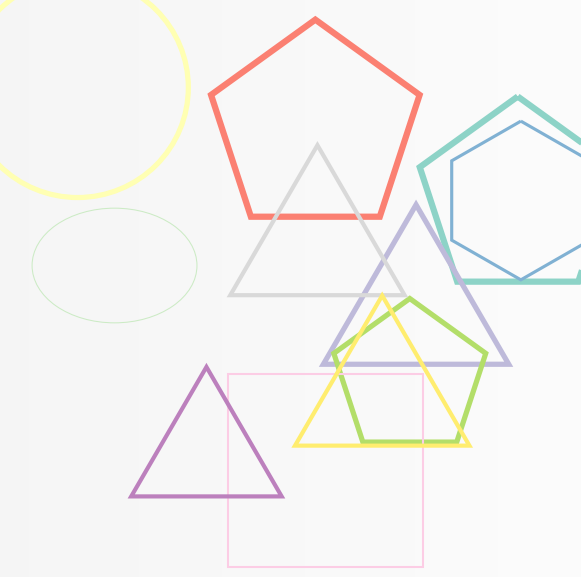[{"shape": "pentagon", "thickness": 3, "radius": 0.89, "center": [0.891, 0.655]}, {"shape": "circle", "thickness": 2.5, "radius": 0.95, "center": [0.133, 0.848]}, {"shape": "triangle", "thickness": 2.5, "radius": 0.92, "center": [0.716, 0.46]}, {"shape": "pentagon", "thickness": 3, "radius": 0.94, "center": [0.543, 0.776]}, {"shape": "hexagon", "thickness": 1.5, "radius": 0.69, "center": [0.896, 0.652]}, {"shape": "pentagon", "thickness": 2.5, "radius": 0.69, "center": [0.705, 0.345]}, {"shape": "square", "thickness": 1, "radius": 0.84, "center": [0.56, 0.184]}, {"shape": "triangle", "thickness": 2, "radius": 0.87, "center": [0.546, 0.575]}, {"shape": "triangle", "thickness": 2, "radius": 0.75, "center": [0.355, 0.214]}, {"shape": "oval", "thickness": 0.5, "radius": 0.71, "center": [0.197, 0.539]}, {"shape": "triangle", "thickness": 2, "radius": 0.87, "center": [0.658, 0.314]}]